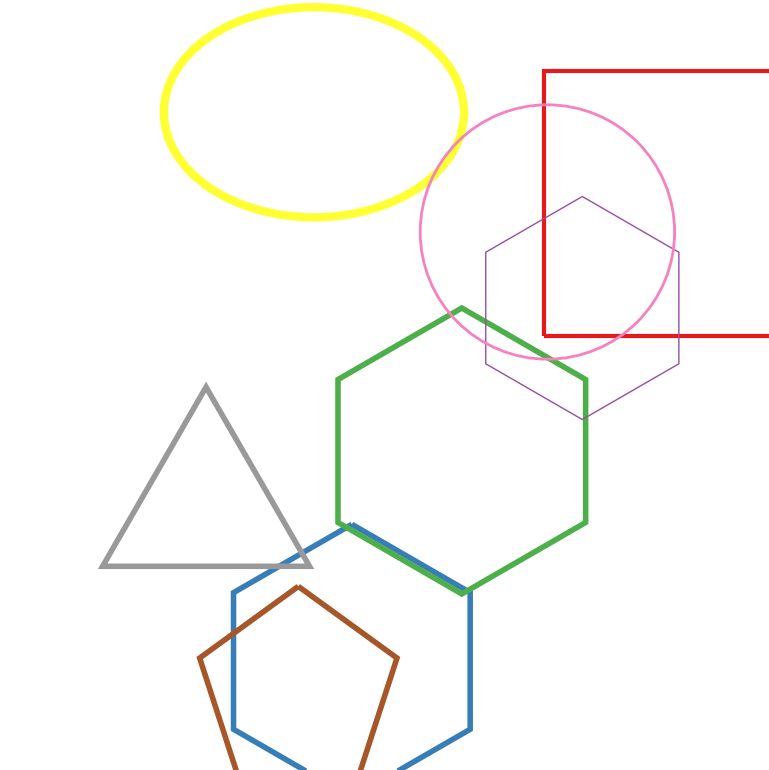[{"shape": "square", "thickness": 1.5, "radius": 0.86, "center": [0.879, 0.735]}, {"shape": "hexagon", "thickness": 2, "radius": 0.89, "center": [0.457, 0.142]}, {"shape": "hexagon", "thickness": 2, "radius": 0.93, "center": [0.6, 0.414]}, {"shape": "hexagon", "thickness": 0.5, "radius": 0.72, "center": [0.756, 0.6]}, {"shape": "oval", "thickness": 3, "radius": 0.97, "center": [0.408, 0.854]}, {"shape": "pentagon", "thickness": 2, "radius": 0.67, "center": [0.387, 0.104]}, {"shape": "circle", "thickness": 1, "radius": 0.83, "center": [0.711, 0.699]}, {"shape": "triangle", "thickness": 2, "radius": 0.78, "center": [0.268, 0.342]}]